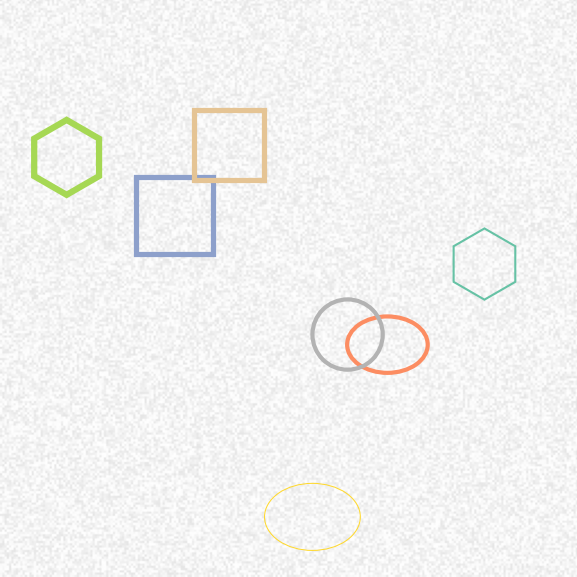[{"shape": "hexagon", "thickness": 1, "radius": 0.31, "center": [0.839, 0.542]}, {"shape": "oval", "thickness": 2, "radius": 0.35, "center": [0.671, 0.402]}, {"shape": "square", "thickness": 2.5, "radius": 0.33, "center": [0.302, 0.626]}, {"shape": "hexagon", "thickness": 3, "radius": 0.32, "center": [0.115, 0.727]}, {"shape": "oval", "thickness": 0.5, "radius": 0.41, "center": [0.541, 0.104]}, {"shape": "square", "thickness": 2.5, "radius": 0.3, "center": [0.397, 0.748]}, {"shape": "circle", "thickness": 2, "radius": 0.3, "center": [0.602, 0.42]}]